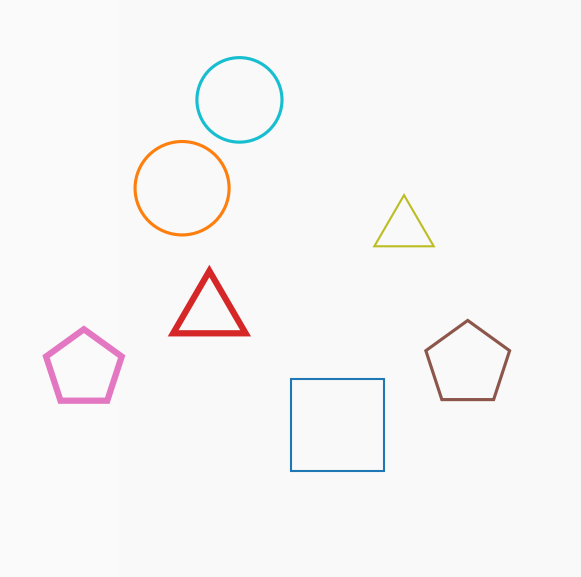[{"shape": "square", "thickness": 1, "radius": 0.4, "center": [0.581, 0.263]}, {"shape": "circle", "thickness": 1.5, "radius": 0.4, "center": [0.313, 0.673]}, {"shape": "triangle", "thickness": 3, "radius": 0.36, "center": [0.36, 0.458]}, {"shape": "pentagon", "thickness": 1.5, "radius": 0.38, "center": [0.805, 0.368]}, {"shape": "pentagon", "thickness": 3, "radius": 0.34, "center": [0.144, 0.361]}, {"shape": "triangle", "thickness": 1, "radius": 0.3, "center": [0.695, 0.602]}, {"shape": "circle", "thickness": 1.5, "radius": 0.37, "center": [0.412, 0.826]}]